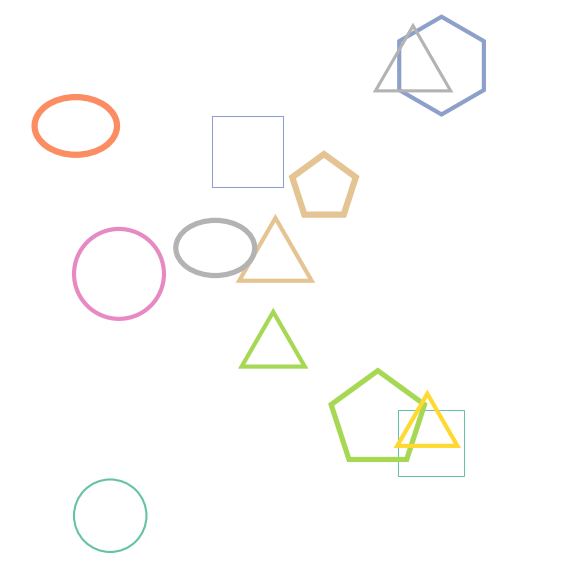[{"shape": "circle", "thickness": 1, "radius": 0.31, "center": [0.191, 0.106]}, {"shape": "square", "thickness": 0.5, "radius": 0.29, "center": [0.747, 0.232]}, {"shape": "oval", "thickness": 3, "radius": 0.36, "center": [0.131, 0.781]}, {"shape": "square", "thickness": 0.5, "radius": 0.31, "center": [0.428, 0.737]}, {"shape": "hexagon", "thickness": 2, "radius": 0.42, "center": [0.765, 0.886]}, {"shape": "circle", "thickness": 2, "radius": 0.39, "center": [0.206, 0.525]}, {"shape": "triangle", "thickness": 2, "radius": 0.32, "center": [0.473, 0.396]}, {"shape": "pentagon", "thickness": 2.5, "radius": 0.42, "center": [0.654, 0.272]}, {"shape": "triangle", "thickness": 2, "radius": 0.3, "center": [0.74, 0.257]}, {"shape": "triangle", "thickness": 2, "radius": 0.36, "center": [0.477, 0.549]}, {"shape": "pentagon", "thickness": 3, "radius": 0.29, "center": [0.561, 0.674]}, {"shape": "triangle", "thickness": 1.5, "radius": 0.38, "center": [0.715, 0.879]}, {"shape": "oval", "thickness": 2.5, "radius": 0.34, "center": [0.373, 0.57]}]